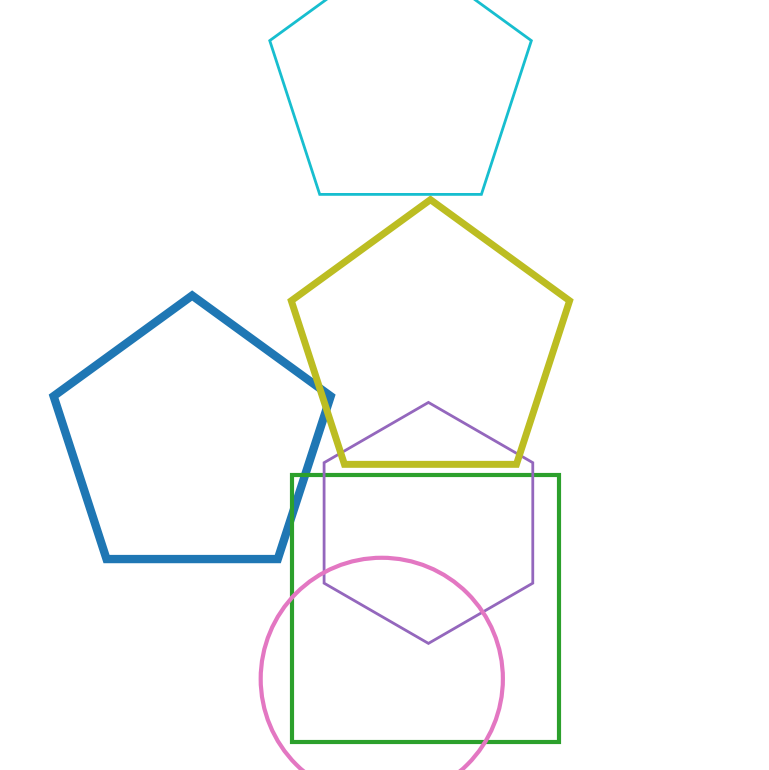[{"shape": "pentagon", "thickness": 3, "radius": 0.95, "center": [0.25, 0.427]}, {"shape": "square", "thickness": 1.5, "radius": 0.87, "center": [0.553, 0.21]}, {"shape": "hexagon", "thickness": 1, "radius": 0.78, "center": [0.556, 0.321]}, {"shape": "circle", "thickness": 1.5, "radius": 0.79, "center": [0.496, 0.118]}, {"shape": "pentagon", "thickness": 2.5, "radius": 0.95, "center": [0.559, 0.551]}, {"shape": "pentagon", "thickness": 1, "radius": 0.89, "center": [0.52, 0.892]}]